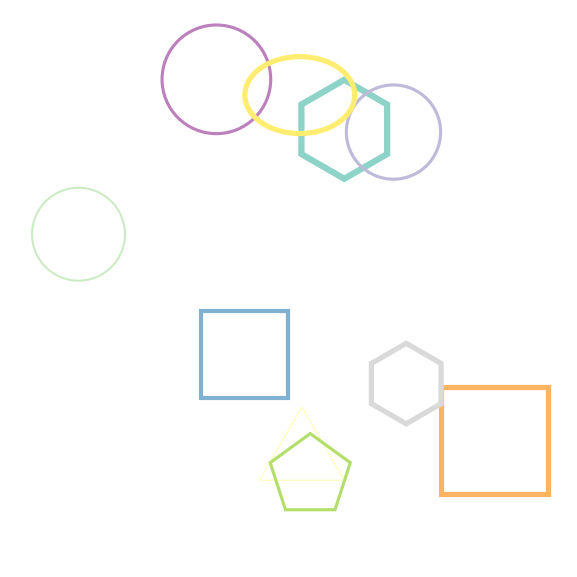[{"shape": "hexagon", "thickness": 3, "radius": 0.43, "center": [0.596, 0.775]}, {"shape": "triangle", "thickness": 0.5, "radius": 0.42, "center": [0.523, 0.21]}, {"shape": "circle", "thickness": 1.5, "radius": 0.41, "center": [0.681, 0.77]}, {"shape": "square", "thickness": 2, "radius": 0.38, "center": [0.423, 0.385]}, {"shape": "square", "thickness": 2.5, "radius": 0.46, "center": [0.857, 0.236]}, {"shape": "pentagon", "thickness": 1.5, "radius": 0.36, "center": [0.537, 0.175]}, {"shape": "hexagon", "thickness": 2.5, "radius": 0.35, "center": [0.703, 0.335]}, {"shape": "circle", "thickness": 1.5, "radius": 0.47, "center": [0.375, 0.862]}, {"shape": "circle", "thickness": 1, "radius": 0.4, "center": [0.136, 0.594]}, {"shape": "oval", "thickness": 2.5, "radius": 0.48, "center": [0.519, 0.834]}]